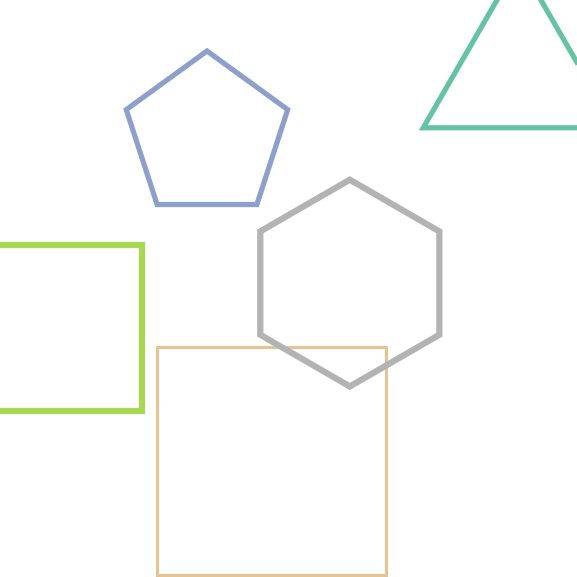[{"shape": "triangle", "thickness": 2.5, "radius": 0.96, "center": [0.899, 0.874]}, {"shape": "pentagon", "thickness": 2.5, "radius": 0.73, "center": [0.358, 0.764]}, {"shape": "square", "thickness": 3, "radius": 0.72, "center": [0.103, 0.432]}, {"shape": "square", "thickness": 1.5, "radius": 0.99, "center": [0.47, 0.2]}, {"shape": "hexagon", "thickness": 3, "radius": 0.9, "center": [0.606, 0.509]}]